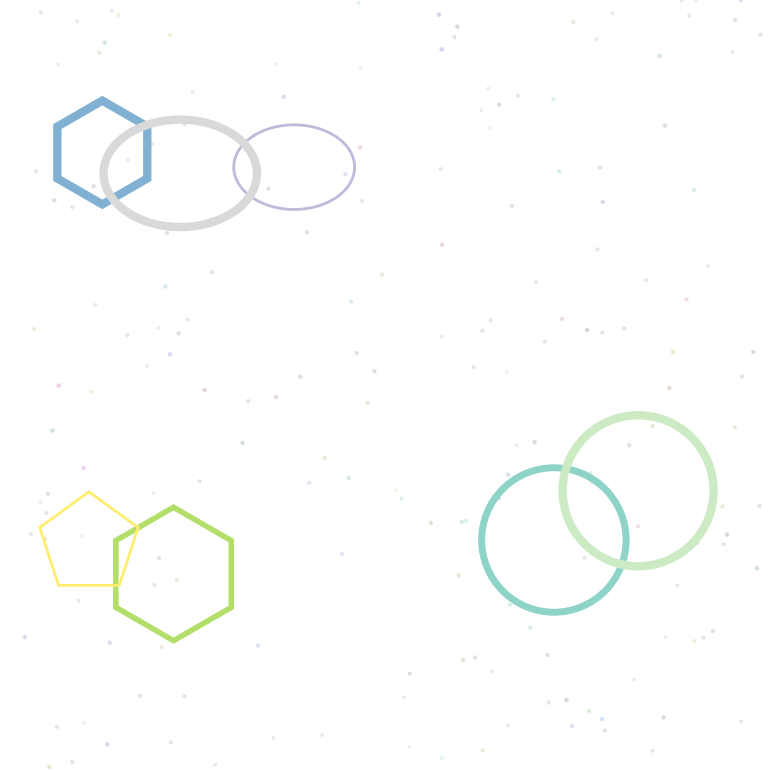[{"shape": "circle", "thickness": 2.5, "radius": 0.47, "center": [0.719, 0.299]}, {"shape": "oval", "thickness": 1, "radius": 0.39, "center": [0.382, 0.783]}, {"shape": "hexagon", "thickness": 3, "radius": 0.34, "center": [0.133, 0.802]}, {"shape": "hexagon", "thickness": 2, "radius": 0.43, "center": [0.225, 0.255]}, {"shape": "oval", "thickness": 3, "radius": 0.5, "center": [0.234, 0.775]}, {"shape": "circle", "thickness": 3, "radius": 0.49, "center": [0.829, 0.363]}, {"shape": "pentagon", "thickness": 1, "radius": 0.34, "center": [0.116, 0.294]}]